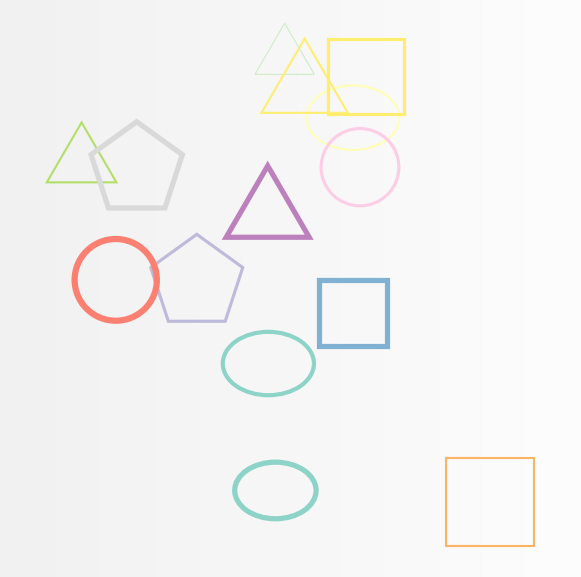[{"shape": "oval", "thickness": 2, "radius": 0.39, "center": [0.462, 0.37]}, {"shape": "oval", "thickness": 2.5, "radius": 0.35, "center": [0.474, 0.15]}, {"shape": "oval", "thickness": 1, "radius": 0.4, "center": [0.607, 0.795]}, {"shape": "pentagon", "thickness": 1.5, "radius": 0.42, "center": [0.339, 0.51]}, {"shape": "circle", "thickness": 3, "radius": 0.35, "center": [0.199, 0.515]}, {"shape": "square", "thickness": 2.5, "radius": 0.29, "center": [0.607, 0.457]}, {"shape": "square", "thickness": 1, "radius": 0.38, "center": [0.844, 0.13]}, {"shape": "triangle", "thickness": 1, "radius": 0.35, "center": [0.14, 0.718]}, {"shape": "circle", "thickness": 1.5, "radius": 0.33, "center": [0.619, 0.71]}, {"shape": "pentagon", "thickness": 2.5, "radius": 0.41, "center": [0.235, 0.706]}, {"shape": "triangle", "thickness": 2.5, "radius": 0.41, "center": [0.461, 0.63]}, {"shape": "triangle", "thickness": 0.5, "radius": 0.3, "center": [0.49, 0.9]}, {"shape": "square", "thickness": 1.5, "radius": 0.33, "center": [0.63, 0.867]}, {"shape": "triangle", "thickness": 1, "radius": 0.43, "center": [0.524, 0.847]}]